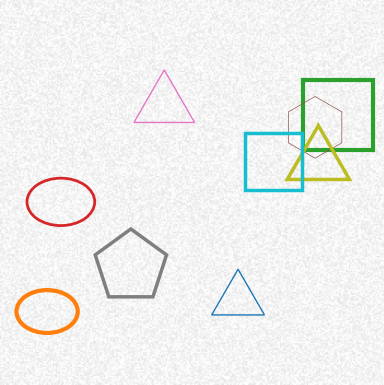[{"shape": "triangle", "thickness": 1, "radius": 0.4, "center": [0.618, 0.222]}, {"shape": "oval", "thickness": 3, "radius": 0.4, "center": [0.122, 0.191]}, {"shape": "square", "thickness": 3, "radius": 0.45, "center": [0.877, 0.702]}, {"shape": "oval", "thickness": 2, "radius": 0.44, "center": [0.158, 0.476]}, {"shape": "hexagon", "thickness": 0.5, "radius": 0.4, "center": [0.818, 0.669]}, {"shape": "triangle", "thickness": 1, "radius": 0.45, "center": [0.427, 0.727]}, {"shape": "pentagon", "thickness": 2.5, "radius": 0.49, "center": [0.34, 0.308]}, {"shape": "triangle", "thickness": 2.5, "radius": 0.47, "center": [0.827, 0.581]}, {"shape": "square", "thickness": 2.5, "radius": 0.37, "center": [0.71, 0.58]}]